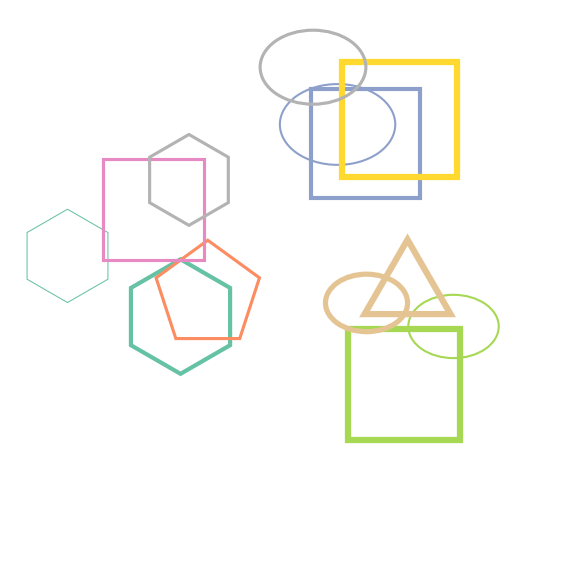[{"shape": "hexagon", "thickness": 0.5, "radius": 0.4, "center": [0.117, 0.556]}, {"shape": "hexagon", "thickness": 2, "radius": 0.5, "center": [0.313, 0.451]}, {"shape": "pentagon", "thickness": 1.5, "radius": 0.47, "center": [0.36, 0.489]}, {"shape": "square", "thickness": 2, "radius": 0.47, "center": [0.633, 0.75]}, {"shape": "oval", "thickness": 1, "radius": 0.5, "center": [0.585, 0.784]}, {"shape": "square", "thickness": 1.5, "radius": 0.44, "center": [0.266, 0.636]}, {"shape": "square", "thickness": 3, "radius": 0.48, "center": [0.699, 0.333]}, {"shape": "oval", "thickness": 1, "radius": 0.39, "center": [0.785, 0.434]}, {"shape": "square", "thickness": 3, "radius": 0.5, "center": [0.692, 0.793]}, {"shape": "triangle", "thickness": 3, "radius": 0.43, "center": [0.706, 0.498]}, {"shape": "oval", "thickness": 2.5, "radius": 0.36, "center": [0.635, 0.475]}, {"shape": "hexagon", "thickness": 1.5, "radius": 0.39, "center": [0.327, 0.688]}, {"shape": "oval", "thickness": 1.5, "radius": 0.46, "center": [0.542, 0.883]}]